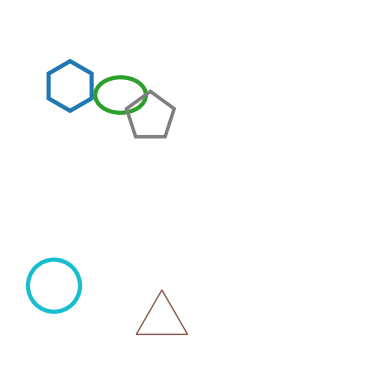[{"shape": "hexagon", "thickness": 3, "radius": 0.32, "center": [0.182, 0.777]}, {"shape": "oval", "thickness": 3, "radius": 0.33, "center": [0.313, 0.753]}, {"shape": "triangle", "thickness": 1, "radius": 0.38, "center": [0.421, 0.17]}, {"shape": "pentagon", "thickness": 2.5, "radius": 0.33, "center": [0.391, 0.698]}, {"shape": "circle", "thickness": 3, "radius": 0.34, "center": [0.14, 0.258]}]